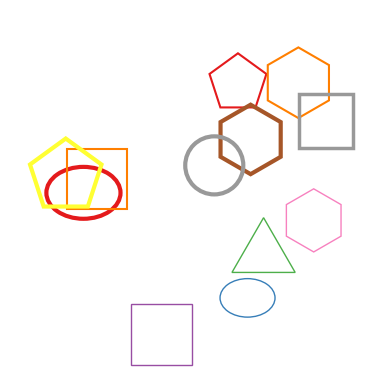[{"shape": "pentagon", "thickness": 1.5, "radius": 0.39, "center": [0.618, 0.784]}, {"shape": "oval", "thickness": 3, "radius": 0.48, "center": [0.217, 0.499]}, {"shape": "oval", "thickness": 1, "radius": 0.36, "center": [0.643, 0.226]}, {"shape": "triangle", "thickness": 1, "radius": 0.47, "center": [0.685, 0.34]}, {"shape": "square", "thickness": 1, "radius": 0.4, "center": [0.419, 0.131]}, {"shape": "hexagon", "thickness": 1.5, "radius": 0.46, "center": [0.775, 0.785]}, {"shape": "square", "thickness": 1.5, "radius": 0.39, "center": [0.252, 0.535]}, {"shape": "pentagon", "thickness": 3, "radius": 0.49, "center": [0.171, 0.543]}, {"shape": "hexagon", "thickness": 3, "radius": 0.45, "center": [0.651, 0.638]}, {"shape": "hexagon", "thickness": 1, "radius": 0.41, "center": [0.815, 0.428]}, {"shape": "circle", "thickness": 3, "radius": 0.38, "center": [0.557, 0.57]}, {"shape": "square", "thickness": 2.5, "radius": 0.35, "center": [0.847, 0.686]}]